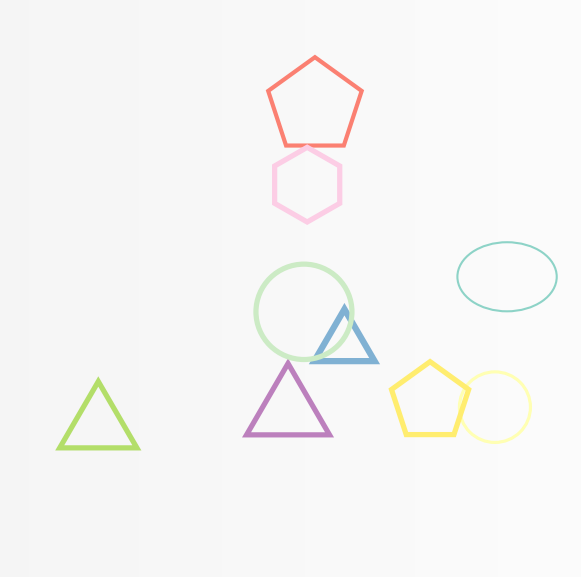[{"shape": "oval", "thickness": 1, "radius": 0.43, "center": [0.872, 0.52]}, {"shape": "circle", "thickness": 1.5, "radius": 0.31, "center": [0.851, 0.294]}, {"shape": "pentagon", "thickness": 2, "radius": 0.42, "center": [0.542, 0.816]}, {"shape": "triangle", "thickness": 3, "radius": 0.3, "center": [0.593, 0.404]}, {"shape": "triangle", "thickness": 2.5, "radius": 0.38, "center": [0.169, 0.262]}, {"shape": "hexagon", "thickness": 2.5, "radius": 0.32, "center": [0.529, 0.679]}, {"shape": "triangle", "thickness": 2.5, "radius": 0.41, "center": [0.496, 0.287]}, {"shape": "circle", "thickness": 2.5, "radius": 0.41, "center": [0.523, 0.459]}, {"shape": "pentagon", "thickness": 2.5, "radius": 0.35, "center": [0.74, 0.303]}]